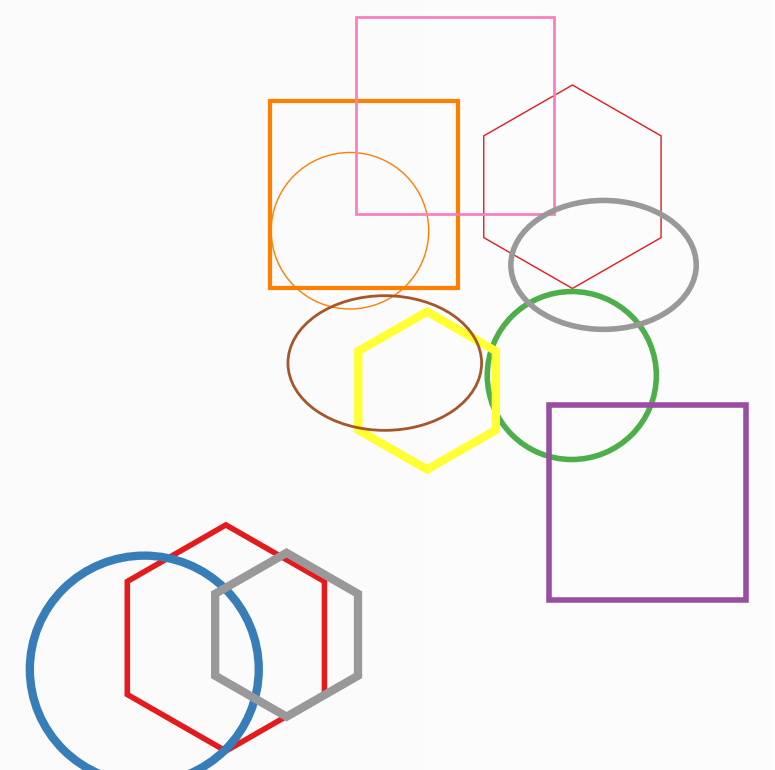[{"shape": "hexagon", "thickness": 2, "radius": 0.73, "center": [0.291, 0.171]}, {"shape": "hexagon", "thickness": 0.5, "radius": 0.66, "center": [0.739, 0.757]}, {"shape": "circle", "thickness": 3, "radius": 0.74, "center": [0.186, 0.131]}, {"shape": "circle", "thickness": 2, "radius": 0.55, "center": [0.738, 0.512]}, {"shape": "square", "thickness": 2, "radius": 0.63, "center": [0.835, 0.347]}, {"shape": "square", "thickness": 1.5, "radius": 0.61, "center": [0.469, 0.747]}, {"shape": "circle", "thickness": 0.5, "radius": 0.51, "center": [0.452, 0.7]}, {"shape": "hexagon", "thickness": 3, "radius": 0.51, "center": [0.551, 0.493]}, {"shape": "oval", "thickness": 1, "radius": 0.62, "center": [0.496, 0.529]}, {"shape": "square", "thickness": 1, "radius": 0.64, "center": [0.587, 0.85]}, {"shape": "oval", "thickness": 2, "radius": 0.6, "center": [0.779, 0.656]}, {"shape": "hexagon", "thickness": 3, "radius": 0.53, "center": [0.37, 0.176]}]